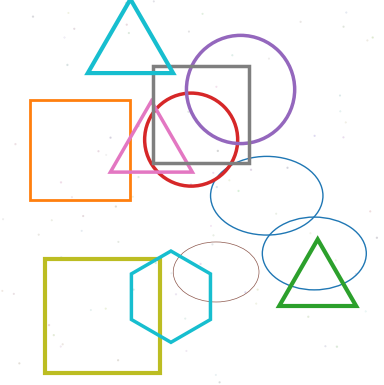[{"shape": "oval", "thickness": 1, "radius": 0.73, "center": [0.693, 0.492]}, {"shape": "oval", "thickness": 1, "radius": 0.68, "center": [0.816, 0.342]}, {"shape": "square", "thickness": 2, "radius": 0.65, "center": [0.207, 0.611]}, {"shape": "triangle", "thickness": 3, "radius": 0.58, "center": [0.825, 0.263]}, {"shape": "circle", "thickness": 2.5, "radius": 0.6, "center": [0.497, 0.637]}, {"shape": "circle", "thickness": 2.5, "radius": 0.7, "center": [0.625, 0.768]}, {"shape": "oval", "thickness": 0.5, "radius": 0.56, "center": [0.561, 0.294]}, {"shape": "triangle", "thickness": 2.5, "radius": 0.61, "center": [0.393, 0.614]}, {"shape": "square", "thickness": 2.5, "radius": 0.63, "center": [0.523, 0.702]}, {"shape": "square", "thickness": 3, "radius": 0.74, "center": [0.266, 0.179]}, {"shape": "hexagon", "thickness": 2.5, "radius": 0.59, "center": [0.444, 0.229]}, {"shape": "triangle", "thickness": 3, "radius": 0.64, "center": [0.339, 0.874]}]